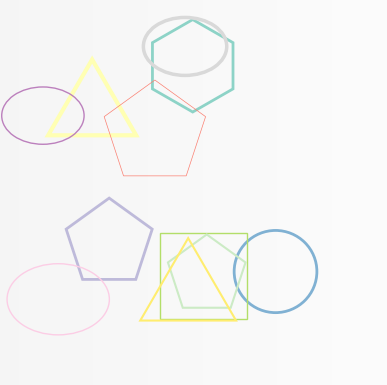[{"shape": "hexagon", "thickness": 2, "radius": 0.6, "center": [0.497, 0.829]}, {"shape": "triangle", "thickness": 3, "radius": 0.66, "center": [0.238, 0.714]}, {"shape": "pentagon", "thickness": 2, "radius": 0.58, "center": [0.282, 0.369]}, {"shape": "pentagon", "thickness": 0.5, "radius": 0.69, "center": [0.4, 0.655]}, {"shape": "circle", "thickness": 2, "radius": 0.53, "center": [0.711, 0.295]}, {"shape": "square", "thickness": 1, "radius": 0.56, "center": [0.526, 0.283]}, {"shape": "oval", "thickness": 1, "radius": 0.66, "center": [0.15, 0.223]}, {"shape": "oval", "thickness": 2.5, "radius": 0.54, "center": [0.478, 0.879]}, {"shape": "oval", "thickness": 1, "radius": 0.53, "center": [0.111, 0.7]}, {"shape": "pentagon", "thickness": 1.5, "radius": 0.53, "center": [0.533, 0.286]}, {"shape": "triangle", "thickness": 1.5, "radius": 0.71, "center": [0.486, 0.239]}]